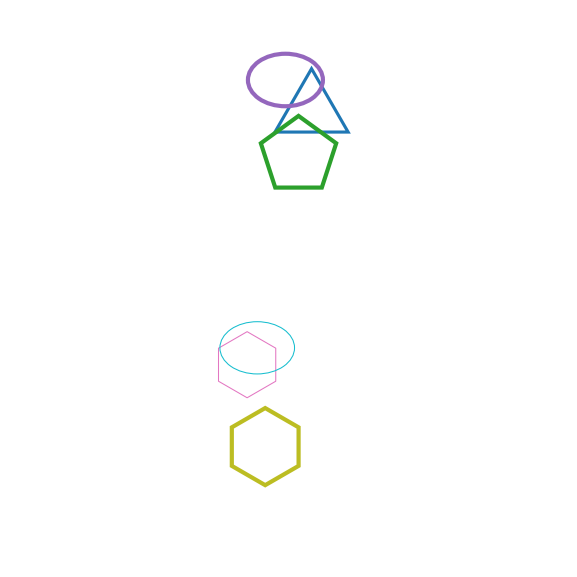[{"shape": "triangle", "thickness": 1.5, "radius": 0.37, "center": [0.539, 0.807]}, {"shape": "pentagon", "thickness": 2, "radius": 0.34, "center": [0.517, 0.73]}, {"shape": "oval", "thickness": 2, "radius": 0.32, "center": [0.494, 0.861]}, {"shape": "hexagon", "thickness": 0.5, "radius": 0.29, "center": [0.428, 0.368]}, {"shape": "hexagon", "thickness": 2, "radius": 0.33, "center": [0.459, 0.226]}, {"shape": "oval", "thickness": 0.5, "radius": 0.32, "center": [0.445, 0.397]}]